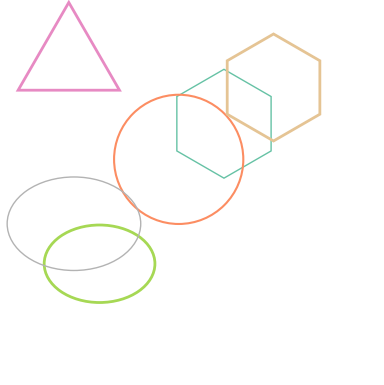[{"shape": "hexagon", "thickness": 1, "radius": 0.71, "center": [0.582, 0.679]}, {"shape": "circle", "thickness": 1.5, "radius": 0.84, "center": [0.464, 0.586]}, {"shape": "triangle", "thickness": 2, "radius": 0.76, "center": [0.179, 0.842]}, {"shape": "oval", "thickness": 2, "radius": 0.72, "center": [0.259, 0.315]}, {"shape": "hexagon", "thickness": 2, "radius": 0.69, "center": [0.71, 0.773]}, {"shape": "oval", "thickness": 1, "radius": 0.87, "center": [0.192, 0.419]}]